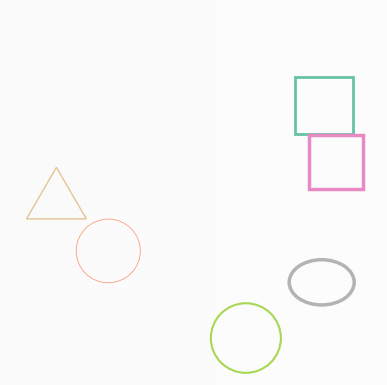[{"shape": "square", "thickness": 2, "radius": 0.37, "center": [0.835, 0.726]}, {"shape": "circle", "thickness": 0.5, "radius": 0.41, "center": [0.279, 0.348]}, {"shape": "square", "thickness": 2.5, "radius": 0.35, "center": [0.867, 0.58]}, {"shape": "circle", "thickness": 1.5, "radius": 0.45, "center": [0.634, 0.122]}, {"shape": "triangle", "thickness": 1, "radius": 0.45, "center": [0.146, 0.476]}, {"shape": "oval", "thickness": 2.5, "radius": 0.42, "center": [0.83, 0.267]}]